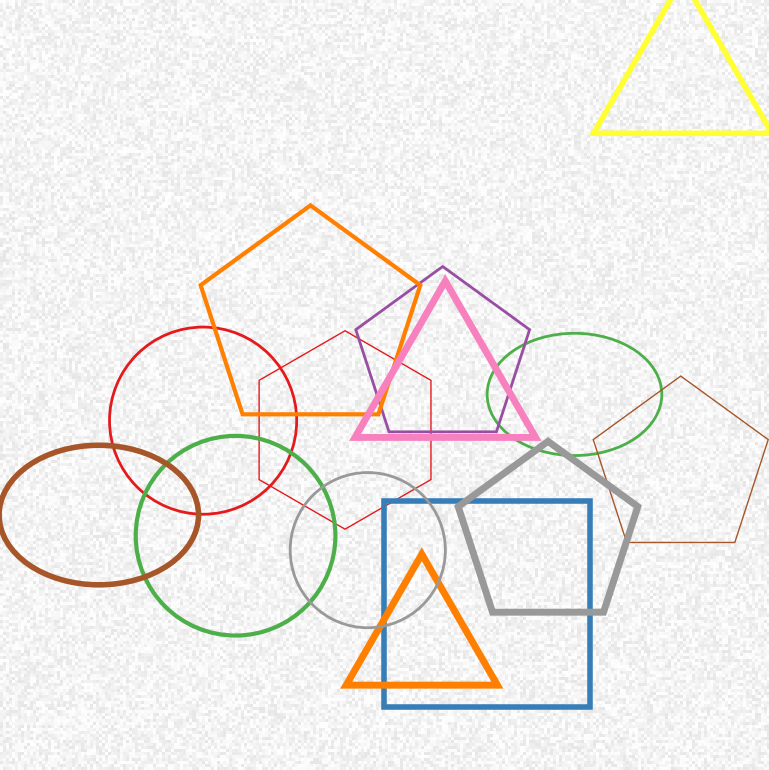[{"shape": "circle", "thickness": 1, "radius": 0.61, "center": [0.264, 0.454]}, {"shape": "hexagon", "thickness": 0.5, "radius": 0.64, "center": [0.448, 0.442]}, {"shape": "square", "thickness": 2, "radius": 0.67, "center": [0.633, 0.216]}, {"shape": "oval", "thickness": 1, "radius": 0.57, "center": [0.746, 0.488]}, {"shape": "circle", "thickness": 1.5, "radius": 0.65, "center": [0.306, 0.304]}, {"shape": "pentagon", "thickness": 1, "radius": 0.59, "center": [0.575, 0.535]}, {"shape": "triangle", "thickness": 2.5, "radius": 0.57, "center": [0.548, 0.167]}, {"shape": "pentagon", "thickness": 1.5, "radius": 0.75, "center": [0.403, 0.583]}, {"shape": "triangle", "thickness": 2, "radius": 0.67, "center": [0.887, 0.894]}, {"shape": "pentagon", "thickness": 0.5, "radius": 0.6, "center": [0.884, 0.392]}, {"shape": "oval", "thickness": 2, "radius": 0.65, "center": [0.128, 0.331]}, {"shape": "triangle", "thickness": 2.5, "radius": 0.68, "center": [0.578, 0.5]}, {"shape": "circle", "thickness": 1, "radius": 0.5, "center": [0.478, 0.286]}, {"shape": "pentagon", "thickness": 2.5, "radius": 0.61, "center": [0.712, 0.304]}]